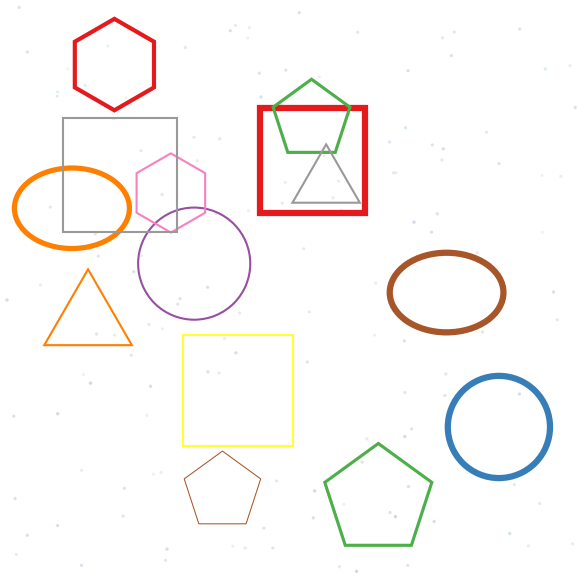[{"shape": "hexagon", "thickness": 2, "radius": 0.4, "center": [0.198, 0.887]}, {"shape": "square", "thickness": 3, "radius": 0.46, "center": [0.541, 0.721]}, {"shape": "circle", "thickness": 3, "radius": 0.44, "center": [0.864, 0.26]}, {"shape": "pentagon", "thickness": 1.5, "radius": 0.35, "center": [0.539, 0.792]}, {"shape": "pentagon", "thickness": 1.5, "radius": 0.49, "center": [0.655, 0.134]}, {"shape": "circle", "thickness": 1, "radius": 0.49, "center": [0.336, 0.543]}, {"shape": "triangle", "thickness": 1, "radius": 0.44, "center": [0.152, 0.445]}, {"shape": "oval", "thickness": 2.5, "radius": 0.5, "center": [0.125, 0.639]}, {"shape": "square", "thickness": 1, "radius": 0.48, "center": [0.412, 0.323]}, {"shape": "oval", "thickness": 3, "radius": 0.49, "center": [0.773, 0.493]}, {"shape": "pentagon", "thickness": 0.5, "radius": 0.35, "center": [0.385, 0.148]}, {"shape": "hexagon", "thickness": 1, "radius": 0.34, "center": [0.296, 0.665]}, {"shape": "triangle", "thickness": 1, "radius": 0.34, "center": [0.565, 0.682]}, {"shape": "square", "thickness": 1, "radius": 0.49, "center": [0.208, 0.696]}]